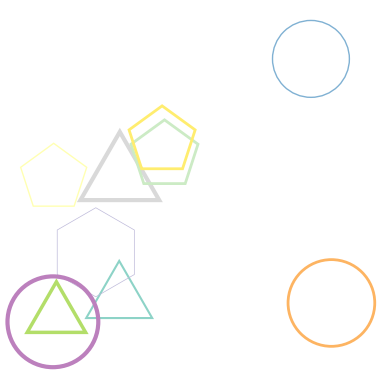[{"shape": "triangle", "thickness": 1.5, "radius": 0.49, "center": [0.31, 0.223]}, {"shape": "pentagon", "thickness": 1, "radius": 0.45, "center": [0.139, 0.538]}, {"shape": "hexagon", "thickness": 0.5, "radius": 0.58, "center": [0.249, 0.345]}, {"shape": "circle", "thickness": 1, "radius": 0.5, "center": [0.808, 0.847]}, {"shape": "circle", "thickness": 2, "radius": 0.56, "center": [0.861, 0.213]}, {"shape": "triangle", "thickness": 2.5, "radius": 0.44, "center": [0.147, 0.18]}, {"shape": "triangle", "thickness": 3, "radius": 0.59, "center": [0.311, 0.539]}, {"shape": "circle", "thickness": 3, "radius": 0.59, "center": [0.137, 0.164]}, {"shape": "pentagon", "thickness": 2, "radius": 0.46, "center": [0.427, 0.597]}, {"shape": "pentagon", "thickness": 2, "radius": 0.45, "center": [0.421, 0.635]}]